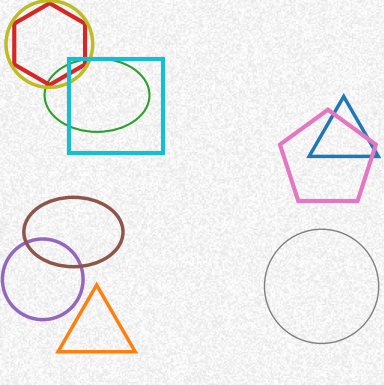[{"shape": "triangle", "thickness": 2.5, "radius": 0.52, "center": [0.893, 0.646]}, {"shape": "triangle", "thickness": 2.5, "radius": 0.58, "center": [0.251, 0.144]}, {"shape": "oval", "thickness": 1.5, "radius": 0.68, "center": [0.252, 0.753]}, {"shape": "hexagon", "thickness": 3, "radius": 0.53, "center": [0.129, 0.886]}, {"shape": "circle", "thickness": 2.5, "radius": 0.52, "center": [0.111, 0.274]}, {"shape": "oval", "thickness": 2.5, "radius": 0.64, "center": [0.191, 0.397]}, {"shape": "pentagon", "thickness": 3, "radius": 0.66, "center": [0.852, 0.584]}, {"shape": "circle", "thickness": 1, "radius": 0.74, "center": [0.835, 0.256]}, {"shape": "circle", "thickness": 2.5, "radius": 0.56, "center": [0.128, 0.886]}, {"shape": "square", "thickness": 3, "radius": 0.61, "center": [0.3, 0.725]}]